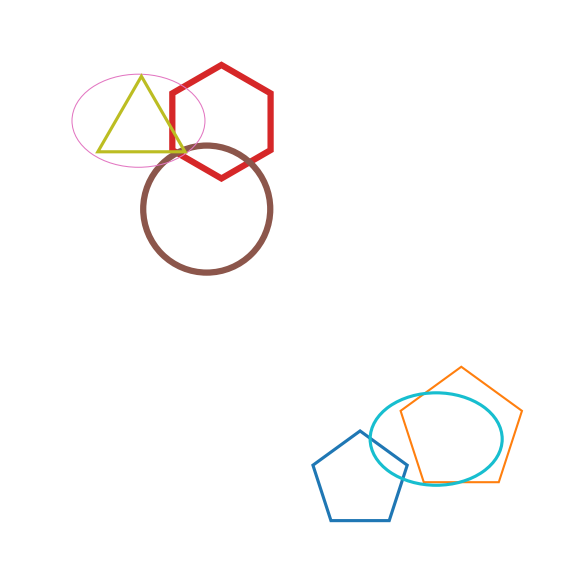[{"shape": "pentagon", "thickness": 1.5, "radius": 0.43, "center": [0.624, 0.167]}, {"shape": "pentagon", "thickness": 1, "radius": 0.55, "center": [0.799, 0.254]}, {"shape": "hexagon", "thickness": 3, "radius": 0.49, "center": [0.383, 0.788]}, {"shape": "circle", "thickness": 3, "radius": 0.55, "center": [0.358, 0.637]}, {"shape": "oval", "thickness": 0.5, "radius": 0.58, "center": [0.24, 0.79]}, {"shape": "triangle", "thickness": 1.5, "radius": 0.44, "center": [0.245, 0.78]}, {"shape": "oval", "thickness": 1.5, "radius": 0.57, "center": [0.755, 0.239]}]